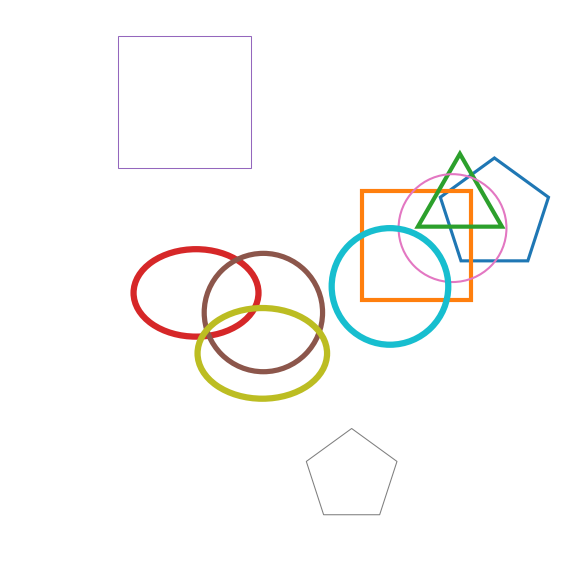[{"shape": "pentagon", "thickness": 1.5, "radius": 0.49, "center": [0.856, 0.627]}, {"shape": "square", "thickness": 2, "radius": 0.47, "center": [0.722, 0.574]}, {"shape": "triangle", "thickness": 2, "radius": 0.42, "center": [0.796, 0.649]}, {"shape": "oval", "thickness": 3, "radius": 0.54, "center": [0.339, 0.492]}, {"shape": "square", "thickness": 0.5, "radius": 0.57, "center": [0.32, 0.822]}, {"shape": "circle", "thickness": 2.5, "radius": 0.51, "center": [0.456, 0.458]}, {"shape": "circle", "thickness": 1, "radius": 0.47, "center": [0.784, 0.604]}, {"shape": "pentagon", "thickness": 0.5, "radius": 0.41, "center": [0.609, 0.175]}, {"shape": "oval", "thickness": 3, "radius": 0.56, "center": [0.454, 0.387]}, {"shape": "circle", "thickness": 3, "radius": 0.5, "center": [0.675, 0.503]}]